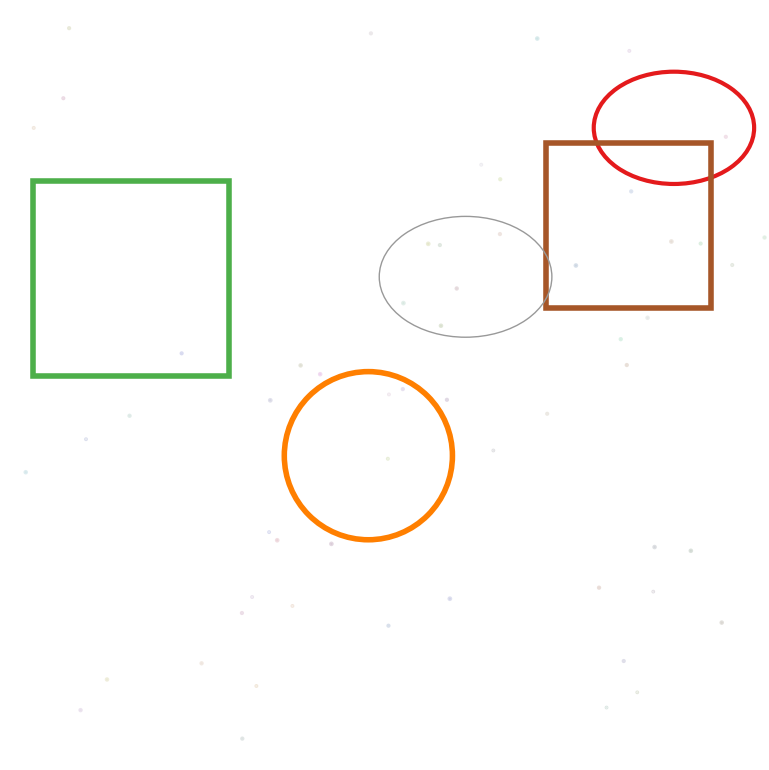[{"shape": "oval", "thickness": 1.5, "radius": 0.52, "center": [0.875, 0.834]}, {"shape": "square", "thickness": 2, "radius": 0.64, "center": [0.17, 0.638]}, {"shape": "circle", "thickness": 2, "radius": 0.55, "center": [0.478, 0.408]}, {"shape": "square", "thickness": 2, "radius": 0.54, "center": [0.816, 0.707]}, {"shape": "oval", "thickness": 0.5, "radius": 0.56, "center": [0.605, 0.641]}]